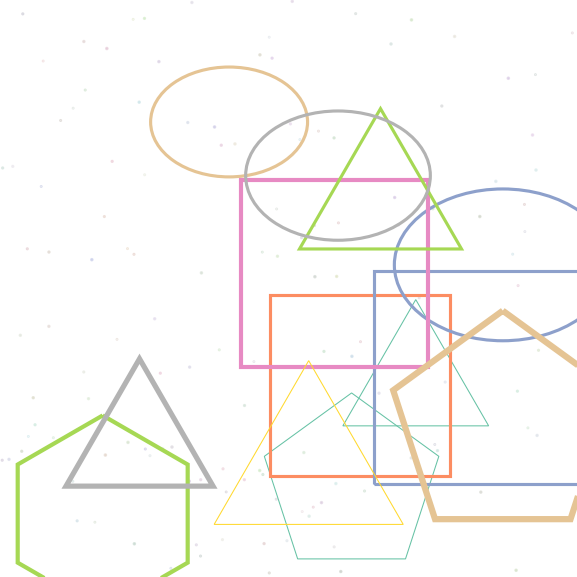[{"shape": "pentagon", "thickness": 0.5, "radius": 0.79, "center": [0.609, 0.16]}, {"shape": "triangle", "thickness": 0.5, "radius": 0.73, "center": [0.72, 0.335]}, {"shape": "square", "thickness": 1.5, "radius": 0.78, "center": [0.623, 0.332]}, {"shape": "oval", "thickness": 1.5, "radius": 0.94, "center": [0.871, 0.541]}, {"shape": "square", "thickness": 1.5, "radius": 0.92, "center": [0.831, 0.346]}, {"shape": "square", "thickness": 2, "radius": 0.81, "center": [0.58, 0.525]}, {"shape": "triangle", "thickness": 1.5, "radius": 0.81, "center": [0.659, 0.649]}, {"shape": "hexagon", "thickness": 2, "radius": 0.85, "center": [0.178, 0.11]}, {"shape": "triangle", "thickness": 0.5, "radius": 0.95, "center": [0.535, 0.186]}, {"shape": "oval", "thickness": 1.5, "radius": 0.68, "center": [0.397, 0.788]}, {"shape": "pentagon", "thickness": 3, "radius": 1.0, "center": [0.871, 0.262]}, {"shape": "triangle", "thickness": 2.5, "radius": 0.73, "center": [0.242, 0.231]}, {"shape": "oval", "thickness": 1.5, "radius": 0.8, "center": [0.585, 0.695]}]